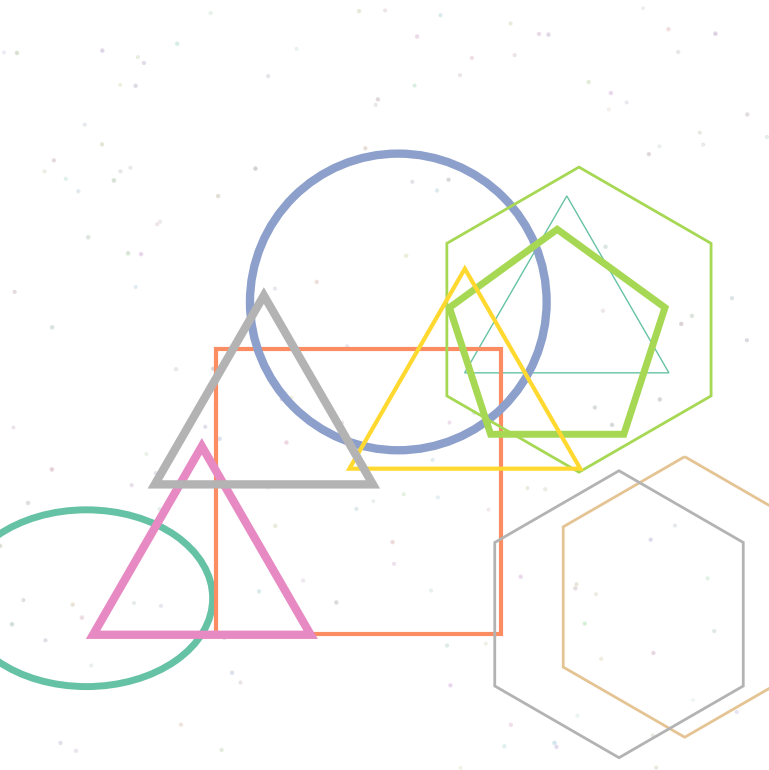[{"shape": "triangle", "thickness": 0.5, "radius": 0.77, "center": [0.736, 0.592]}, {"shape": "oval", "thickness": 2.5, "radius": 0.82, "center": [0.112, 0.223]}, {"shape": "square", "thickness": 1.5, "radius": 0.92, "center": [0.466, 0.362]}, {"shape": "circle", "thickness": 3, "radius": 0.96, "center": [0.517, 0.608]}, {"shape": "triangle", "thickness": 3, "radius": 0.82, "center": [0.262, 0.257]}, {"shape": "hexagon", "thickness": 1, "radius": 0.99, "center": [0.752, 0.585]}, {"shape": "pentagon", "thickness": 2.5, "radius": 0.74, "center": [0.724, 0.555]}, {"shape": "triangle", "thickness": 1.5, "radius": 0.87, "center": [0.604, 0.478]}, {"shape": "hexagon", "thickness": 1, "radius": 0.91, "center": [0.889, 0.225]}, {"shape": "hexagon", "thickness": 1, "radius": 0.93, "center": [0.804, 0.202]}, {"shape": "triangle", "thickness": 3, "radius": 0.82, "center": [0.343, 0.453]}]